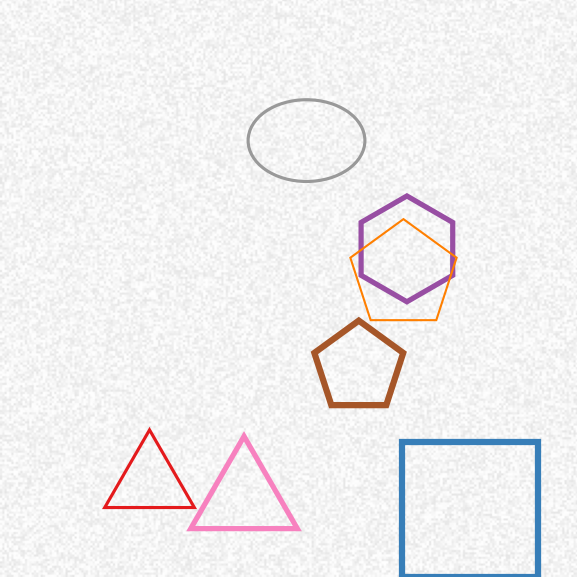[{"shape": "triangle", "thickness": 1.5, "radius": 0.45, "center": [0.259, 0.165]}, {"shape": "square", "thickness": 3, "radius": 0.59, "center": [0.814, 0.117]}, {"shape": "hexagon", "thickness": 2.5, "radius": 0.46, "center": [0.705, 0.568]}, {"shape": "pentagon", "thickness": 1, "radius": 0.48, "center": [0.699, 0.523]}, {"shape": "pentagon", "thickness": 3, "radius": 0.4, "center": [0.621, 0.363]}, {"shape": "triangle", "thickness": 2.5, "radius": 0.53, "center": [0.423, 0.137]}, {"shape": "oval", "thickness": 1.5, "radius": 0.51, "center": [0.531, 0.756]}]